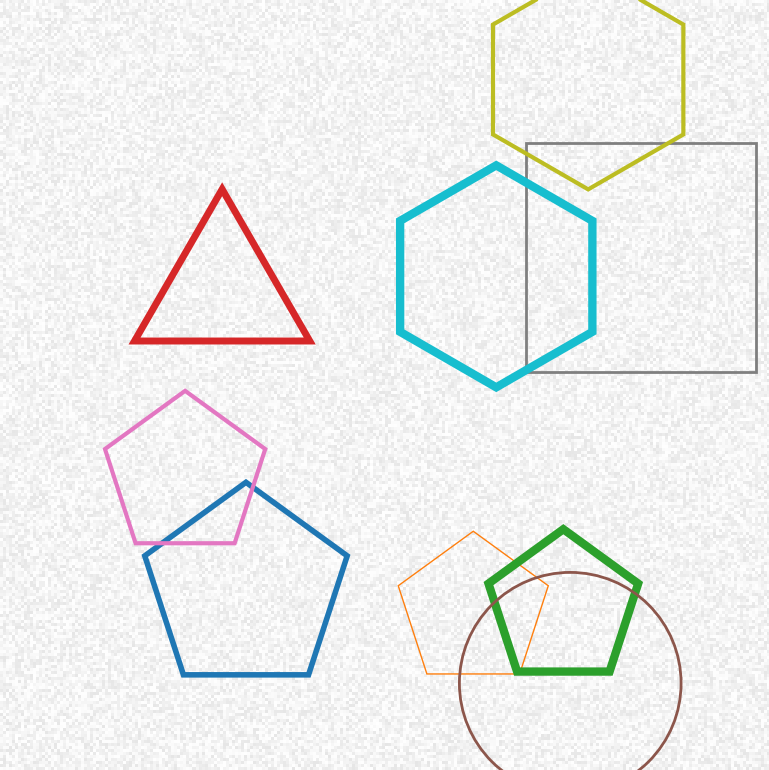[{"shape": "pentagon", "thickness": 2, "radius": 0.69, "center": [0.319, 0.235]}, {"shape": "pentagon", "thickness": 0.5, "radius": 0.51, "center": [0.615, 0.208]}, {"shape": "pentagon", "thickness": 3, "radius": 0.51, "center": [0.732, 0.211]}, {"shape": "triangle", "thickness": 2.5, "radius": 0.66, "center": [0.289, 0.623]}, {"shape": "circle", "thickness": 1, "radius": 0.72, "center": [0.741, 0.113]}, {"shape": "pentagon", "thickness": 1.5, "radius": 0.55, "center": [0.24, 0.383]}, {"shape": "square", "thickness": 1, "radius": 0.74, "center": [0.833, 0.666]}, {"shape": "hexagon", "thickness": 1.5, "radius": 0.71, "center": [0.764, 0.897]}, {"shape": "hexagon", "thickness": 3, "radius": 0.72, "center": [0.644, 0.641]}]